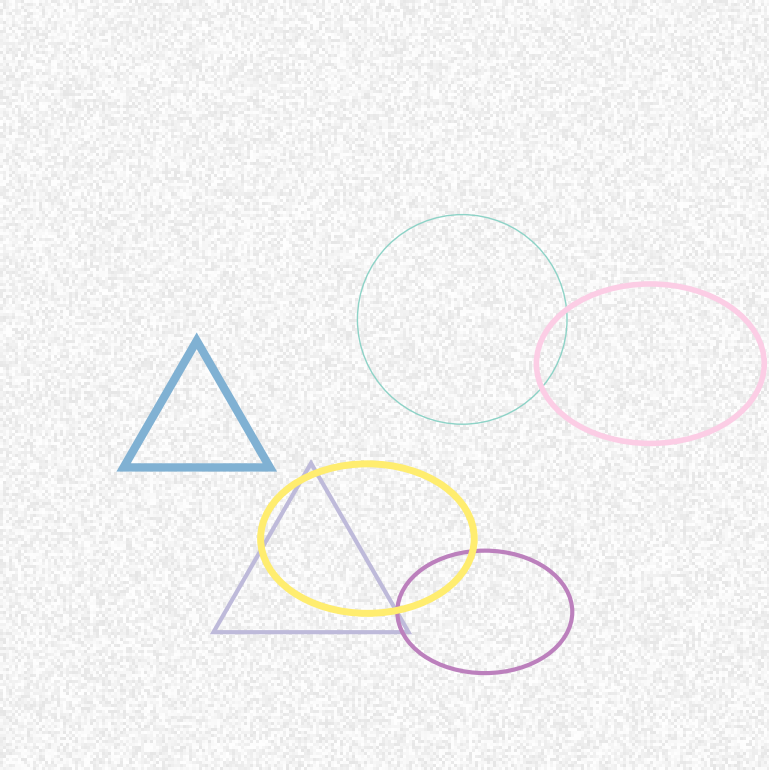[{"shape": "circle", "thickness": 0.5, "radius": 0.68, "center": [0.6, 0.585]}, {"shape": "triangle", "thickness": 1.5, "radius": 0.73, "center": [0.404, 0.252]}, {"shape": "triangle", "thickness": 3, "radius": 0.55, "center": [0.255, 0.448]}, {"shape": "oval", "thickness": 2, "radius": 0.74, "center": [0.845, 0.528]}, {"shape": "oval", "thickness": 1.5, "radius": 0.57, "center": [0.63, 0.205]}, {"shape": "oval", "thickness": 2.5, "radius": 0.69, "center": [0.477, 0.301]}]